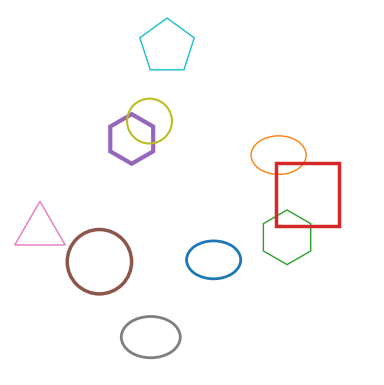[{"shape": "oval", "thickness": 2, "radius": 0.35, "center": [0.555, 0.325]}, {"shape": "oval", "thickness": 1, "radius": 0.36, "center": [0.724, 0.597]}, {"shape": "hexagon", "thickness": 1, "radius": 0.35, "center": [0.746, 0.384]}, {"shape": "square", "thickness": 2.5, "radius": 0.41, "center": [0.798, 0.494]}, {"shape": "hexagon", "thickness": 3, "radius": 0.32, "center": [0.342, 0.639]}, {"shape": "circle", "thickness": 2.5, "radius": 0.42, "center": [0.258, 0.32]}, {"shape": "triangle", "thickness": 1, "radius": 0.38, "center": [0.104, 0.401]}, {"shape": "oval", "thickness": 2, "radius": 0.38, "center": [0.392, 0.124]}, {"shape": "circle", "thickness": 1.5, "radius": 0.29, "center": [0.388, 0.686]}, {"shape": "pentagon", "thickness": 1, "radius": 0.37, "center": [0.434, 0.879]}]